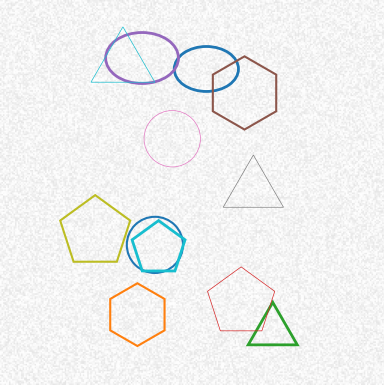[{"shape": "circle", "thickness": 1.5, "radius": 0.36, "center": [0.402, 0.364]}, {"shape": "oval", "thickness": 2, "radius": 0.42, "center": [0.536, 0.821]}, {"shape": "hexagon", "thickness": 1.5, "radius": 0.41, "center": [0.357, 0.183]}, {"shape": "triangle", "thickness": 2, "radius": 0.37, "center": [0.708, 0.141]}, {"shape": "pentagon", "thickness": 0.5, "radius": 0.46, "center": [0.626, 0.215]}, {"shape": "oval", "thickness": 2, "radius": 0.47, "center": [0.369, 0.849]}, {"shape": "hexagon", "thickness": 1.5, "radius": 0.48, "center": [0.635, 0.759]}, {"shape": "circle", "thickness": 0.5, "radius": 0.37, "center": [0.447, 0.64]}, {"shape": "triangle", "thickness": 0.5, "radius": 0.45, "center": [0.658, 0.507]}, {"shape": "pentagon", "thickness": 1.5, "radius": 0.48, "center": [0.247, 0.398]}, {"shape": "triangle", "thickness": 0.5, "radius": 0.48, "center": [0.319, 0.834]}, {"shape": "pentagon", "thickness": 2, "radius": 0.36, "center": [0.412, 0.355]}]